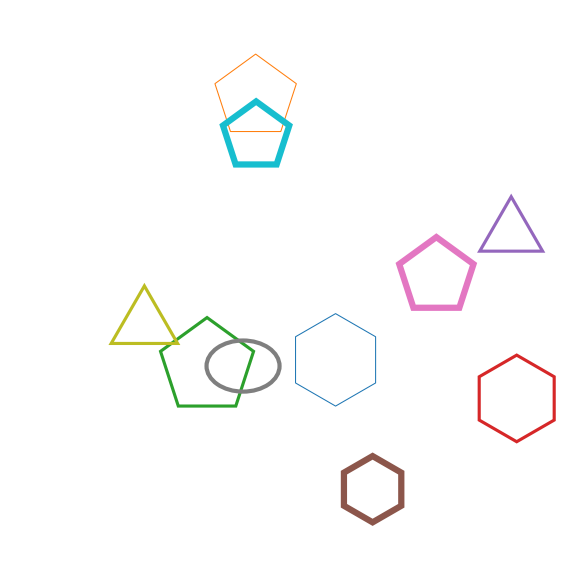[{"shape": "hexagon", "thickness": 0.5, "radius": 0.4, "center": [0.581, 0.376]}, {"shape": "pentagon", "thickness": 0.5, "radius": 0.37, "center": [0.443, 0.831]}, {"shape": "pentagon", "thickness": 1.5, "radius": 0.42, "center": [0.359, 0.365]}, {"shape": "hexagon", "thickness": 1.5, "radius": 0.37, "center": [0.895, 0.309]}, {"shape": "triangle", "thickness": 1.5, "radius": 0.31, "center": [0.885, 0.596]}, {"shape": "hexagon", "thickness": 3, "radius": 0.29, "center": [0.645, 0.152]}, {"shape": "pentagon", "thickness": 3, "radius": 0.34, "center": [0.756, 0.521]}, {"shape": "oval", "thickness": 2, "radius": 0.32, "center": [0.421, 0.365]}, {"shape": "triangle", "thickness": 1.5, "radius": 0.33, "center": [0.25, 0.438]}, {"shape": "pentagon", "thickness": 3, "radius": 0.3, "center": [0.444, 0.763]}]